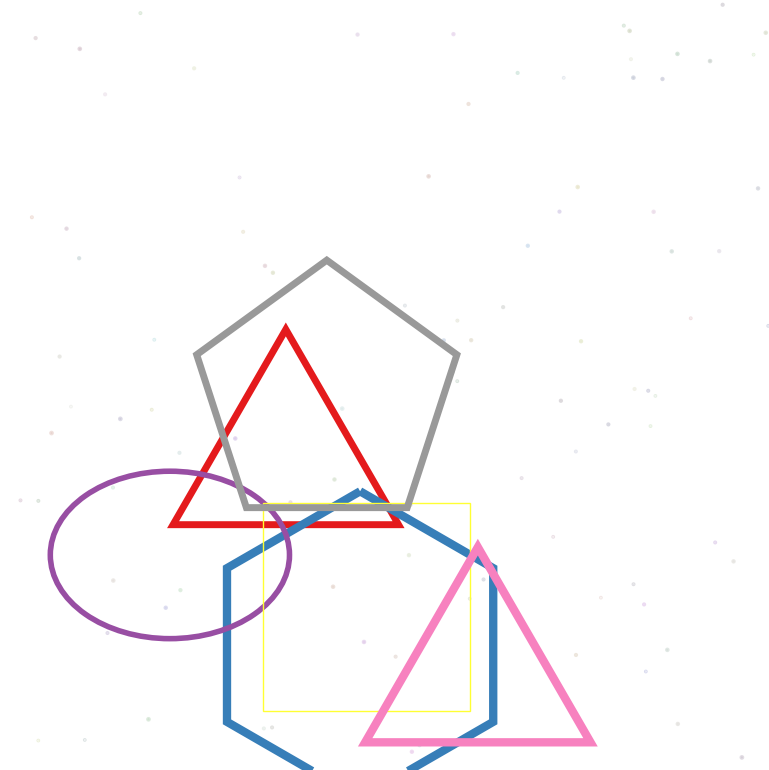[{"shape": "triangle", "thickness": 2.5, "radius": 0.85, "center": [0.371, 0.403]}, {"shape": "hexagon", "thickness": 3, "radius": 1.0, "center": [0.468, 0.162]}, {"shape": "oval", "thickness": 2, "radius": 0.78, "center": [0.221, 0.279]}, {"shape": "square", "thickness": 0.5, "radius": 0.67, "center": [0.476, 0.212]}, {"shape": "triangle", "thickness": 3, "radius": 0.84, "center": [0.621, 0.12]}, {"shape": "pentagon", "thickness": 2.5, "radius": 0.89, "center": [0.424, 0.484]}]